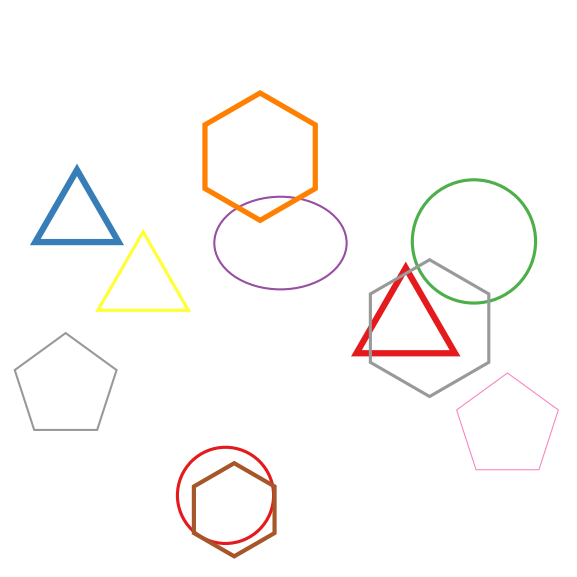[{"shape": "triangle", "thickness": 3, "radius": 0.49, "center": [0.703, 0.437]}, {"shape": "circle", "thickness": 1.5, "radius": 0.42, "center": [0.391, 0.141]}, {"shape": "triangle", "thickness": 3, "radius": 0.42, "center": [0.133, 0.622]}, {"shape": "circle", "thickness": 1.5, "radius": 0.53, "center": [0.821, 0.581]}, {"shape": "oval", "thickness": 1, "radius": 0.57, "center": [0.486, 0.578]}, {"shape": "hexagon", "thickness": 2.5, "radius": 0.55, "center": [0.45, 0.728]}, {"shape": "triangle", "thickness": 1.5, "radius": 0.45, "center": [0.248, 0.507]}, {"shape": "hexagon", "thickness": 2, "radius": 0.4, "center": [0.406, 0.116]}, {"shape": "pentagon", "thickness": 0.5, "radius": 0.46, "center": [0.879, 0.261]}, {"shape": "pentagon", "thickness": 1, "radius": 0.46, "center": [0.114, 0.33]}, {"shape": "hexagon", "thickness": 1.5, "radius": 0.59, "center": [0.744, 0.431]}]